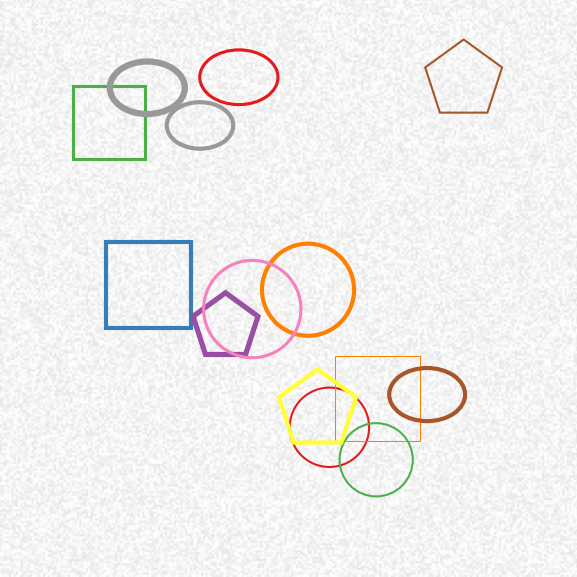[{"shape": "oval", "thickness": 1.5, "radius": 0.34, "center": [0.414, 0.865]}, {"shape": "circle", "thickness": 1, "radius": 0.34, "center": [0.57, 0.259]}, {"shape": "square", "thickness": 2, "radius": 0.37, "center": [0.257, 0.506]}, {"shape": "square", "thickness": 1.5, "radius": 0.31, "center": [0.189, 0.787]}, {"shape": "circle", "thickness": 1, "radius": 0.32, "center": [0.651, 0.203]}, {"shape": "pentagon", "thickness": 2.5, "radius": 0.3, "center": [0.391, 0.433]}, {"shape": "circle", "thickness": 2, "radius": 0.4, "center": [0.533, 0.497]}, {"shape": "square", "thickness": 0.5, "radius": 0.37, "center": [0.653, 0.309]}, {"shape": "pentagon", "thickness": 2, "radius": 0.35, "center": [0.55, 0.29]}, {"shape": "oval", "thickness": 2, "radius": 0.33, "center": [0.74, 0.316]}, {"shape": "pentagon", "thickness": 1, "radius": 0.35, "center": [0.803, 0.861]}, {"shape": "circle", "thickness": 1.5, "radius": 0.42, "center": [0.437, 0.464]}, {"shape": "oval", "thickness": 2, "radius": 0.29, "center": [0.346, 0.782]}, {"shape": "oval", "thickness": 3, "radius": 0.32, "center": [0.255, 0.847]}]